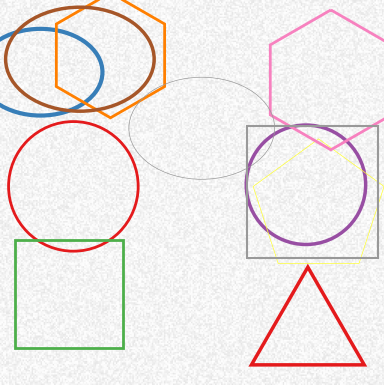[{"shape": "triangle", "thickness": 2.5, "radius": 0.85, "center": [0.8, 0.137]}, {"shape": "circle", "thickness": 2, "radius": 0.84, "center": [0.191, 0.516]}, {"shape": "oval", "thickness": 3, "radius": 0.8, "center": [0.105, 0.812]}, {"shape": "square", "thickness": 2, "radius": 0.7, "center": [0.179, 0.237]}, {"shape": "circle", "thickness": 2.5, "radius": 0.78, "center": [0.795, 0.52]}, {"shape": "hexagon", "thickness": 2, "radius": 0.81, "center": [0.287, 0.856]}, {"shape": "pentagon", "thickness": 0.5, "radius": 0.89, "center": [0.828, 0.461]}, {"shape": "oval", "thickness": 2.5, "radius": 0.96, "center": [0.207, 0.846]}, {"shape": "hexagon", "thickness": 2, "radius": 0.91, "center": [0.859, 0.793]}, {"shape": "square", "thickness": 1.5, "radius": 0.85, "center": [0.812, 0.502]}, {"shape": "oval", "thickness": 0.5, "radius": 0.95, "center": [0.524, 0.667]}]